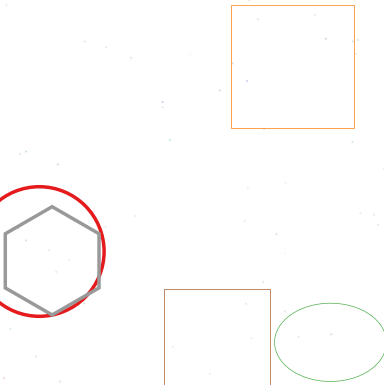[{"shape": "circle", "thickness": 2.5, "radius": 0.84, "center": [0.102, 0.347]}, {"shape": "oval", "thickness": 0.5, "radius": 0.73, "center": [0.858, 0.111]}, {"shape": "square", "thickness": 0.5, "radius": 0.8, "center": [0.761, 0.827]}, {"shape": "square", "thickness": 0.5, "radius": 0.69, "center": [0.563, 0.112]}, {"shape": "hexagon", "thickness": 2.5, "radius": 0.7, "center": [0.135, 0.323]}]